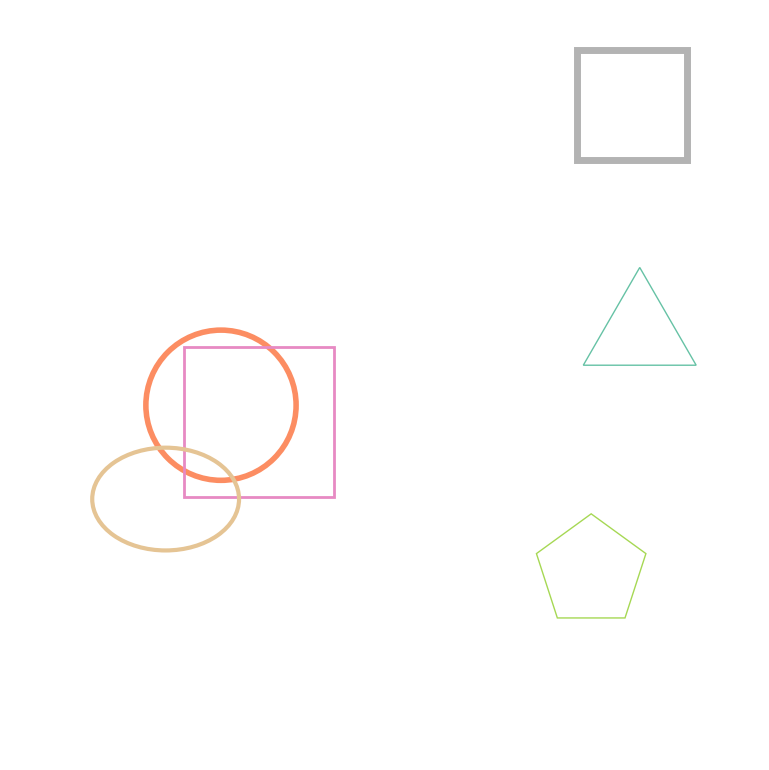[{"shape": "triangle", "thickness": 0.5, "radius": 0.42, "center": [0.831, 0.568]}, {"shape": "circle", "thickness": 2, "radius": 0.49, "center": [0.287, 0.474]}, {"shape": "square", "thickness": 1, "radius": 0.48, "center": [0.337, 0.452]}, {"shape": "pentagon", "thickness": 0.5, "radius": 0.37, "center": [0.768, 0.258]}, {"shape": "oval", "thickness": 1.5, "radius": 0.48, "center": [0.215, 0.352]}, {"shape": "square", "thickness": 2.5, "radius": 0.36, "center": [0.821, 0.863]}]